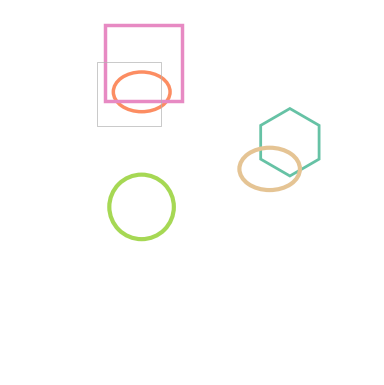[{"shape": "hexagon", "thickness": 2, "radius": 0.44, "center": [0.753, 0.631]}, {"shape": "oval", "thickness": 2.5, "radius": 0.37, "center": [0.368, 0.761]}, {"shape": "square", "thickness": 2.5, "radius": 0.49, "center": [0.373, 0.836]}, {"shape": "circle", "thickness": 3, "radius": 0.42, "center": [0.368, 0.463]}, {"shape": "oval", "thickness": 3, "radius": 0.39, "center": [0.7, 0.561]}, {"shape": "square", "thickness": 0.5, "radius": 0.42, "center": [0.334, 0.756]}]